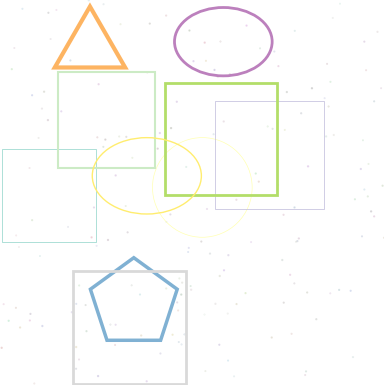[{"shape": "square", "thickness": 0.5, "radius": 0.6, "center": [0.127, 0.491]}, {"shape": "circle", "thickness": 0.5, "radius": 0.65, "center": [0.526, 0.513]}, {"shape": "square", "thickness": 0.5, "radius": 0.71, "center": [0.701, 0.597]}, {"shape": "pentagon", "thickness": 2.5, "radius": 0.59, "center": [0.348, 0.212]}, {"shape": "triangle", "thickness": 3, "radius": 0.53, "center": [0.234, 0.877]}, {"shape": "square", "thickness": 2, "radius": 0.73, "center": [0.574, 0.639]}, {"shape": "square", "thickness": 2, "radius": 0.73, "center": [0.337, 0.149]}, {"shape": "oval", "thickness": 2, "radius": 0.63, "center": [0.58, 0.892]}, {"shape": "square", "thickness": 1.5, "radius": 0.63, "center": [0.276, 0.689]}, {"shape": "oval", "thickness": 1, "radius": 0.71, "center": [0.381, 0.543]}]